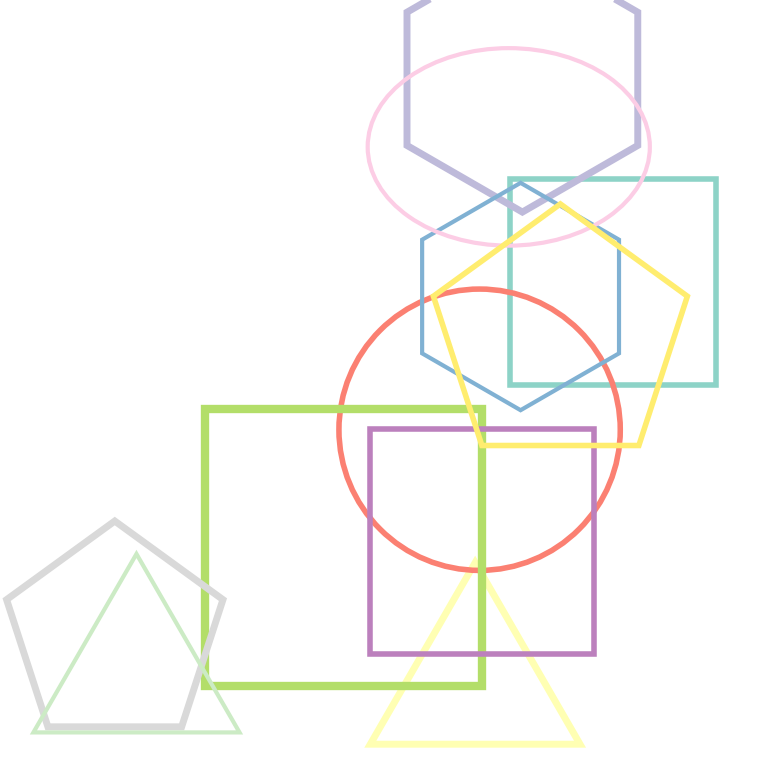[{"shape": "square", "thickness": 2, "radius": 0.67, "center": [0.796, 0.634]}, {"shape": "triangle", "thickness": 2.5, "radius": 0.79, "center": [0.617, 0.112]}, {"shape": "hexagon", "thickness": 2.5, "radius": 0.87, "center": [0.678, 0.898]}, {"shape": "circle", "thickness": 2, "radius": 0.91, "center": [0.623, 0.442]}, {"shape": "hexagon", "thickness": 1.5, "radius": 0.74, "center": [0.676, 0.615]}, {"shape": "square", "thickness": 3, "radius": 0.9, "center": [0.446, 0.289]}, {"shape": "oval", "thickness": 1.5, "radius": 0.92, "center": [0.661, 0.809]}, {"shape": "pentagon", "thickness": 2.5, "radius": 0.74, "center": [0.149, 0.176]}, {"shape": "square", "thickness": 2, "radius": 0.73, "center": [0.626, 0.297]}, {"shape": "triangle", "thickness": 1.5, "radius": 0.77, "center": [0.177, 0.126]}, {"shape": "pentagon", "thickness": 2, "radius": 0.87, "center": [0.728, 0.562]}]